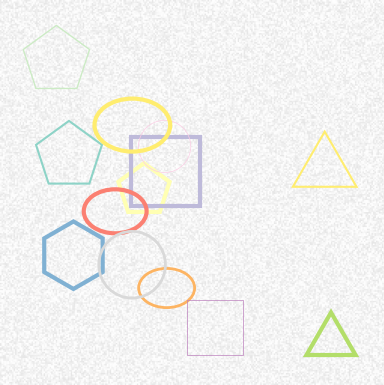[{"shape": "pentagon", "thickness": 1.5, "radius": 0.45, "center": [0.179, 0.596]}, {"shape": "pentagon", "thickness": 3, "radius": 0.35, "center": [0.374, 0.506]}, {"shape": "square", "thickness": 3, "radius": 0.45, "center": [0.429, 0.555]}, {"shape": "oval", "thickness": 3, "radius": 0.41, "center": [0.299, 0.451]}, {"shape": "hexagon", "thickness": 3, "radius": 0.44, "center": [0.191, 0.337]}, {"shape": "oval", "thickness": 2, "radius": 0.36, "center": [0.433, 0.252]}, {"shape": "triangle", "thickness": 3, "radius": 0.37, "center": [0.86, 0.115]}, {"shape": "circle", "thickness": 0.5, "radius": 0.34, "center": [0.428, 0.62]}, {"shape": "circle", "thickness": 2, "radius": 0.43, "center": [0.343, 0.312]}, {"shape": "square", "thickness": 0.5, "radius": 0.36, "center": [0.558, 0.149]}, {"shape": "pentagon", "thickness": 1, "radius": 0.45, "center": [0.146, 0.843]}, {"shape": "oval", "thickness": 3, "radius": 0.49, "center": [0.344, 0.675]}, {"shape": "triangle", "thickness": 1.5, "radius": 0.48, "center": [0.843, 0.563]}]